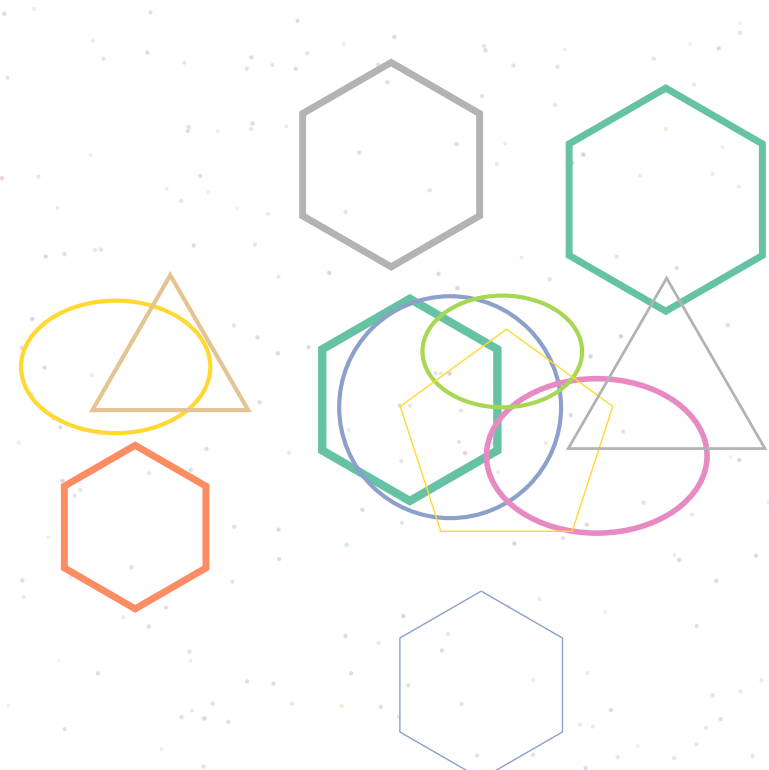[{"shape": "hexagon", "thickness": 3, "radius": 0.66, "center": [0.532, 0.481]}, {"shape": "hexagon", "thickness": 2.5, "radius": 0.72, "center": [0.865, 0.741]}, {"shape": "hexagon", "thickness": 2.5, "radius": 0.53, "center": [0.176, 0.315]}, {"shape": "hexagon", "thickness": 0.5, "radius": 0.61, "center": [0.625, 0.11]}, {"shape": "circle", "thickness": 1.5, "radius": 0.72, "center": [0.585, 0.471]}, {"shape": "oval", "thickness": 2, "radius": 0.72, "center": [0.775, 0.408]}, {"shape": "oval", "thickness": 1.5, "radius": 0.52, "center": [0.652, 0.544]}, {"shape": "pentagon", "thickness": 0.5, "radius": 0.73, "center": [0.658, 0.427]}, {"shape": "oval", "thickness": 1.5, "radius": 0.61, "center": [0.15, 0.523]}, {"shape": "triangle", "thickness": 1.5, "radius": 0.58, "center": [0.221, 0.526]}, {"shape": "hexagon", "thickness": 2.5, "radius": 0.66, "center": [0.508, 0.786]}, {"shape": "triangle", "thickness": 1, "radius": 0.74, "center": [0.866, 0.491]}]